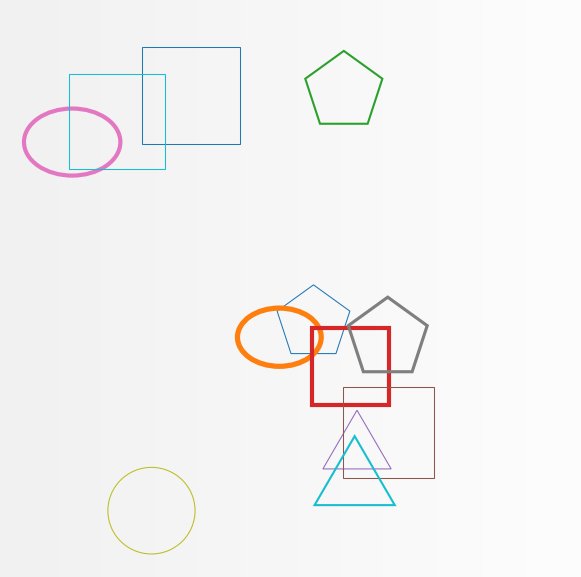[{"shape": "square", "thickness": 0.5, "radius": 0.42, "center": [0.328, 0.834]}, {"shape": "pentagon", "thickness": 0.5, "radius": 0.33, "center": [0.539, 0.44]}, {"shape": "oval", "thickness": 2.5, "radius": 0.36, "center": [0.481, 0.415]}, {"shape": "pentagon", "thickness": 1, "radius": 0.35, "center": [0.592, 0.841]}, {"shape": "square", "thickness": 2, "radius": 0.33, "center": [0.604, 0.365]}, {"shape": "triangle", "thickness": 0.5, "radius": 0.34, "center": [0.614, 0.221]}, {"shape": "square", "thickness": 0.5, "radius": 0.39, "center": [0.668, 0.25]}, {"shape": "oval", "thickness": 2, "radius": 0.41, "center": [0.124, 0.753]}, {"shape": "pentagon", "thickness": 1.5, "radius": 0.36, "center": [0.667, 0.413]}, {"shape": "circle", "thickness": 0.5, "radius": 0.37, "center": [0.261, 0.115]}, {"shape": "square", "thickness": 0.5, "radius": 0.41, "center": [0.201, 0.788]}, {"shape": "triangle", "thickness": 1, "radius": 0.4, "center": [0.61, 0.164]}]